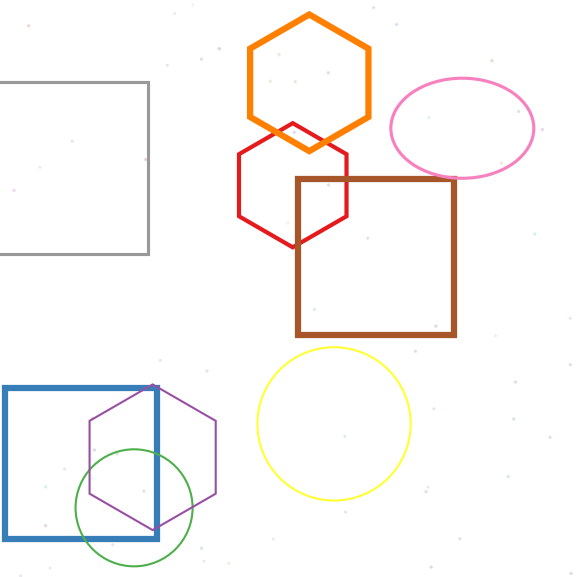[{"shape": "hexagon", "thickness": 2, "radius": 0.54, "center": [0.507, 0.678]}, {"shape": "square", "thickness": 3, "radius": 0.66, "center": [0.14, 0.197]}, {"shape": "circle", "thickness": 1, "radius": 0.51, "center": [0.232, 0.12]}, {"shape": "hexagon", "thickness": 1, "radius": 0.63, "center": [0.264, 0.207]}, {"shape": "hexagon", "thickness": 3, "radius": 0.59, "center": [0.536, 0.856]}, {"shape": "circle", "thickness": 1, "radius": 0.66, "center": [0.578, 0.265]}, {"shape": "square", "thickness": 3, "radius": 0.67, "center": [0.651, 0.554]}, {"shape": "oval", "thickness": 1.5, "radius": 0.62, "center": [0.801, 0.777]}, {"shape": "square", "thickness": 1.5, "radius": 0.75, "center": [0.108, 0.708]}]